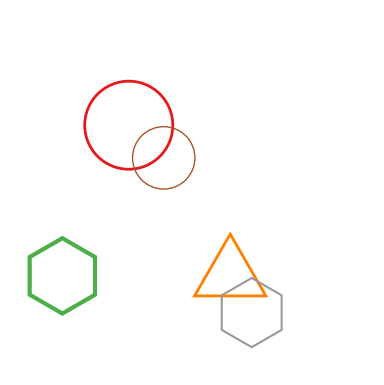[{"shape": "circle", "thickness": 2, "radius": 0.57, "center": [0.334, 0.675]}, {"shape": "hexagon", "thickness": 3, "radius": 0.49, "center": [0.162, 0.283]}, {"shape": "triangle", "thickness": 2, "radius": 0.54, "center": [0.598, 0.285]}, {"shape": "circle", "thickness": 1, "radius": 0.41, "center": [0.425, 0.59]}, {"shape": "hexagon", "thickness": 1.5, "radius": 0.45, "center": [0.654, 0.188]}]